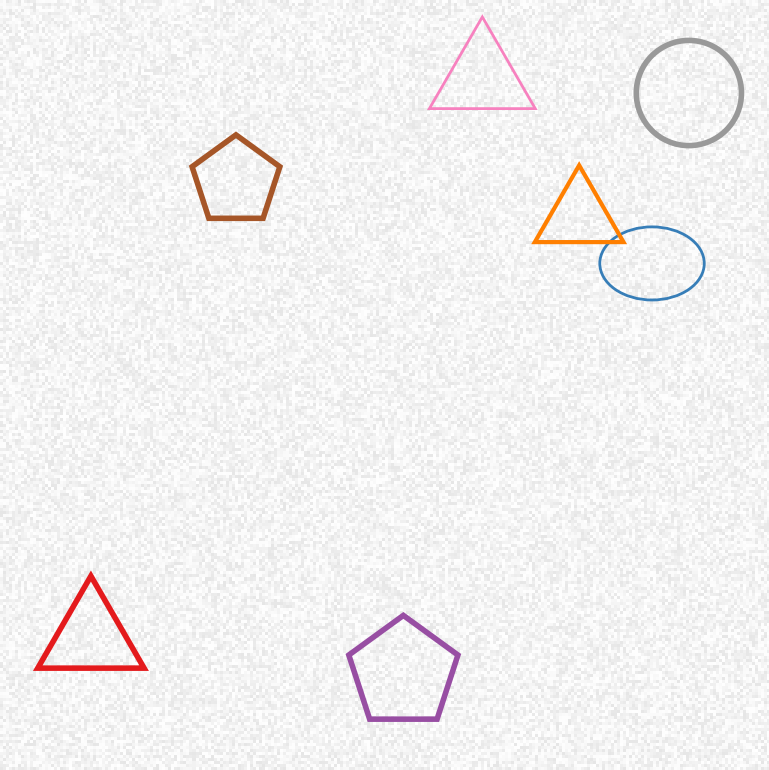[{"shape": "triangle", "thickness": 2, "radius": 0.4, "center": [0.118, 0.172]}, {"shape": "oval", "thickness": 1, "radius": 0.34, "center": [0.847, 0.658]}, {"shape": "pentagon", "thickness": 2, "radius": 0.37, "center": [0.524, 0.126]}, {"shape": "triangle", "thickness": 1.5, "radius": 0.33, "center": [0.752, 0.719]}, {"shape": "pentagon", "thickness": 2, "radius": 0.3, "center": [0.306, 0.765]}, {"shape": "triangle", "thickness": 1, "radius": 0.4, "center": [0.626, 0.899]}, {"shape": "circle", "thickness": 2, "radius": 0.34, "center": [0.895, 0.879]}]